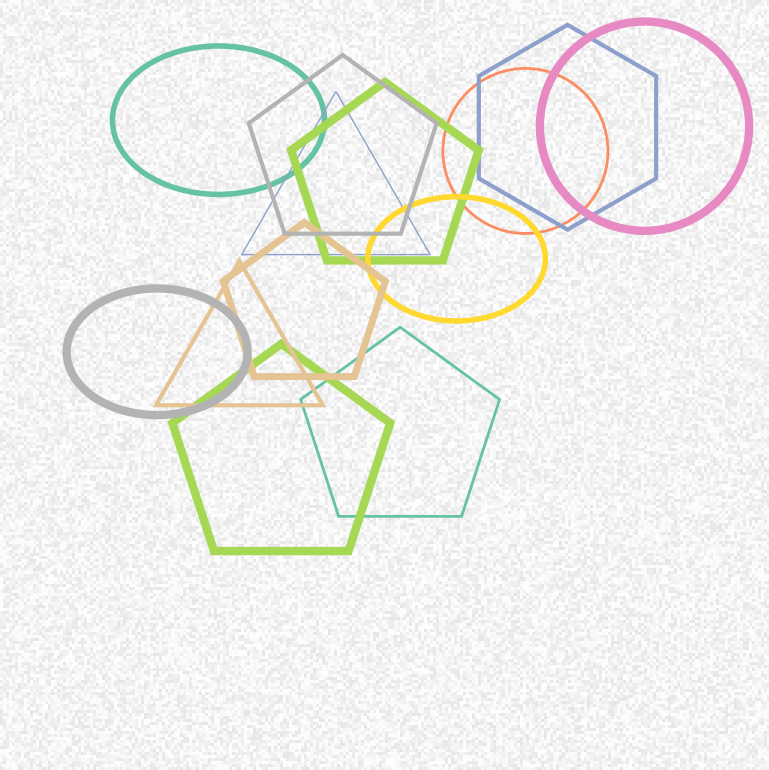[{"shape": "pentagon", "thickness": 1, "radius": 0.68, "center": [0.52, 0.439]}, {"shape": "oval", "thickness": 2, "radius": 0.69, "center": [0.284, 0.844]}, {"shape": "circle", "thickness": 1, "radius": 0.54, "center": [0.682, 0.804]}, {"shape": "triangle", "thickness": 0.5, "radius": 0.71, "center": [0.436, 0.74]}, {"shape": "hexagon", "thickness": 1.5, "radius": 0.66, "center": [0.737, 0.835]}, {"shape": "circle", "thickness": 3, "radius": 0.68, "center": [0.837, 0.836]}, {"shape": "pentagon", "thickness": 3, "radius": 0.64, "center": [0.5, 0.765]}, {"shape": "pentagon", "thickness": 3, "radius": 0.74, "center": [0.365, 0.405]}, {"shape": "oval", "thickness": 2, "radius": 0.58, "center": [0.593, 0.664]}, {"shape": "triangle", "thickness": 1.5, "radius": 0.63, "center": [0.311, 0.536]}, {"shape": "pentagon", "thickness": 2.5, "radius": 0.55, "center": [0.395, 0.6]}, {"shape": "oval", "thickness": 3, "radius": 0.59, "center": [0.204, 0.543]}, {"shape": "pentagon", "thickness": 1.5, "radius": 0.64, "center": [0.445, 0.8]}]